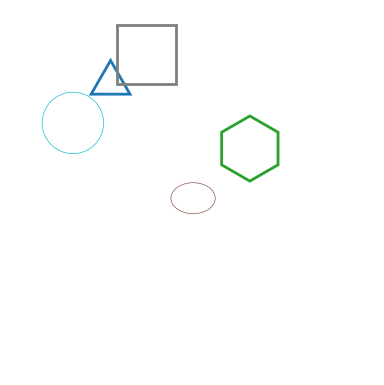[{"shape": "triangle", "thickness": 2, "radius": 0.29, "center": [0.287, 0.785]}, {"shape": "hexagon", "thickness": 2, "radius": 0.42, "center": [0.649, 0.614]}, {"shape": "oval", "thickness": 0.5, "radius": 0.29, "center": [0.502, 0.485]}, {"shape": "square", "thickness": 2, "radius": 0.38, "center": [0.38, 0.859]}, {"shape": "circle", "thickness": 0.5, "radius": 0.4, "center": [0.189, 0.681]}]